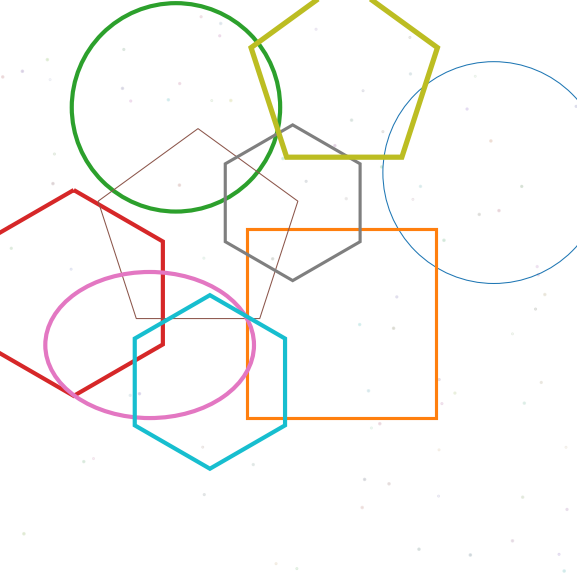[{"shape": "circle", "thickness": 0.5, "radius": 0.96, "center": [0.855, 0.7]}, {"shape": "square", "thickness": 1.5, "radius": 0.82, "center": [0.591, 0.439]}, {"shape": "circle", "thickness": 2, "radius": 0.9, "center": [0.305, 0.813]}, {"shape": "hexagon", "thickness": 2, "radius": 0.89, "center": [0.128, 0.492]}, {"shape": "pentagon", "thickness": 0.5, "radius": 0.91, "center": [0.343, 0.595]}, {"shape": "oval", "thickness": 2, "radius": 0.9, "center": [0.259, 0.402]}, {"shape": "hexagon", "thickness": 1.5, "radius": 0.67, "center": [0.507, 0.648]}, {"shape": "pentagon", "thickness": 2.5, "radius": 0.85, "center": [0.596, 0.864]}, {"shape": "hexagon", "thickness": 2, "radius": 0.75, "center": [0.363, 0.338]}]